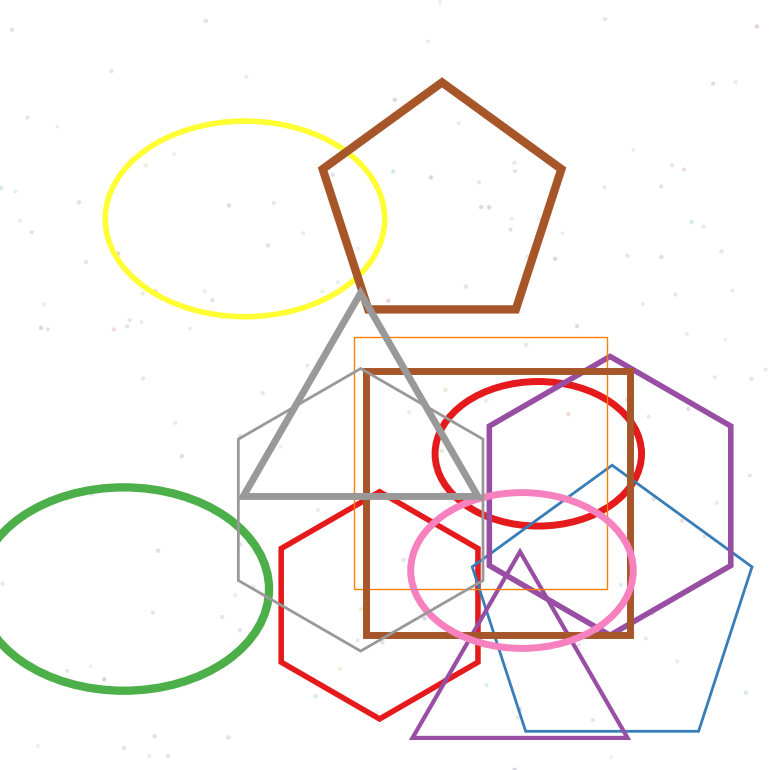[{"shape": "hexagon", "thickness": 2, "radius": 0.74, "center": [0.493, 0.214]}, {"shape": "oval", "thickness": 2.5, "radius": 0.67, "center": [0.699, 0.411]}, {"shape": "pentagon", "thickness": 1, "radius": 0.96, "center": [0.795, 0.205]}, {"shape": "oval", "thickness": 3, "radius": 0.94, "center": [0.161, 0.235]}, {"shape": "triangle", "thickness": 1.5, "radius": 0.81, "center": [0.675, 0.122]}, {"shape": "hexagon", "thickness": 2, "radius": 0.91, "center": [0.792, 0.356]}, {"shape": "square", "thickness": 0.5, "radius": 0.82, "center": [0.624, 0.399]}, {"shape": "oval", "thickness": 2, "radius": 0.91, "center": [0.318, 0.716]}, {"shape": "pentagon", "thickness": 3, "radius": 0.81, "center": [0.574, 0.73]}, {"shape": "square", "thickness": 2.5, "radius": 0.86, "center": [0.647, 0.347]}, {"shape": "oval", "thickness": 2.5, "radius": 0.72, "center": [0.678, 0.259]}, {"shape": "triangle", "thickness": 2.5, "radius": 0.88, "center": [0.468, 0.443]}, {"shape": "hexagon", "thickness": 1, "radius": 0.92, "center": [0.468, 0.338]}]